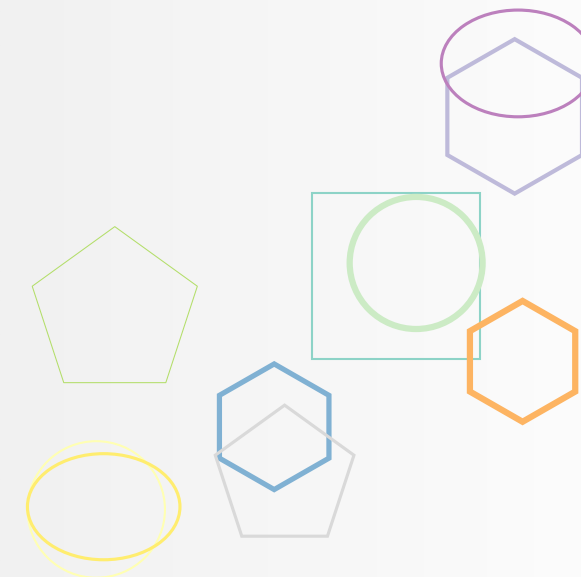[{"shape": "square", "thickness": 1, "radius": 0.72, "center": [0.681, 0.522]}, {"shape": "circle", "thickness": 1, "radius": 0.59, "center": [0.166, 0.117]}, {"shape": "hexagon", "thickness": 2, "radius": 0.67, "center": [0.885, 0.798]}, {"shape": "hexagon", "thickness": 2.5, "radius": 0.54, "center": [0.472, 0.26]}, {"shape": "hexagon", "thickness": 3, "radius": 0.52, "center": [0.899, 0.373]}, {"shape": "pentagon", "thickness": 0.5, "radius": 0.75, "center": [0.197, 0.457]}, {"shape": "pentagon", "thickness": 1.5, "radius": 0.63, "center": [0.49, 0.172]}, {"shape": "oval", "thickness": 1.5, "radius": 0.66, "center": [0.891, 0.889]}, {"shape": "circle", "thickness": 3, "radius": 0.57, "center": [0.716, 0.544]}, {"shape": "oval", "thickness": 1.5, "radius": 0.66, "center": [0.178, 0.122]}]